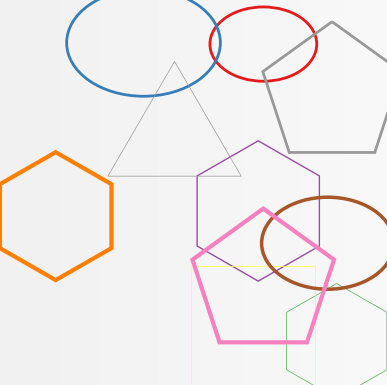[{"shape": "oval", "thickness": 2, "radius": 0.69, "center": [0.68, 0.885]}, {"shape": "oval", "thickness": 2, "radius": 0.99, "center": [0.37, 0.889]}, {"shape": "hexagon", "thickness": 0.5, "radius": 0.75, "center": [0.869, 0.114]}, {"shape": "hexagon", "thickness": 1, "radius": 0.91, "center": [0.666, 0.452]}, {"shape": "hexagon", "thickness": 3, "radius": 0.83, "center": [0.144, 0.439]}, {"shape": "square", "thickness": 0.5, "radius": 0.8, "center": [0.653, 0.15]}, {"shape": "oval", "thickness": 2.5, "radius": 0.85, "center": [0.846, 0.368]}, {"shape": "pentagon", "thickness": 3, "radius": 0.96, "center": [0.679, 0.266]}, {"shape": "pentagon", "thickness": 2, "radius": 0.94, "center": [0.857, 0.756]}, {"shape": "triangle", "thickness": 0.5, "radius": 0.99, "center": [0.45, 0.642]}]